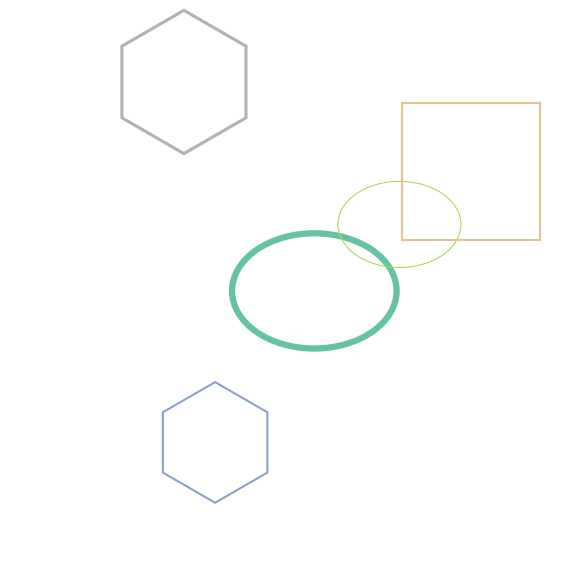[{"shape": "oval", "thickness": 3, "radius": 0.71, "center": [0.544, 0.495]}, {"shape": "hexagon", "thickness": 1, "radius": 0.52, "center": [0.372, 0.233]}, {"shape": "oval", "thickness": 0.5, "radius": 0.53, "center": [0.692, 0.611]}, {"shape": "square", "thickness": 1, "radius": 0.6, "center": [0.816, 0.702]}, {"shape": "hexagon", "thickness": 1.5, "radius": 0.62, "center": [0.319, 0.857]}]